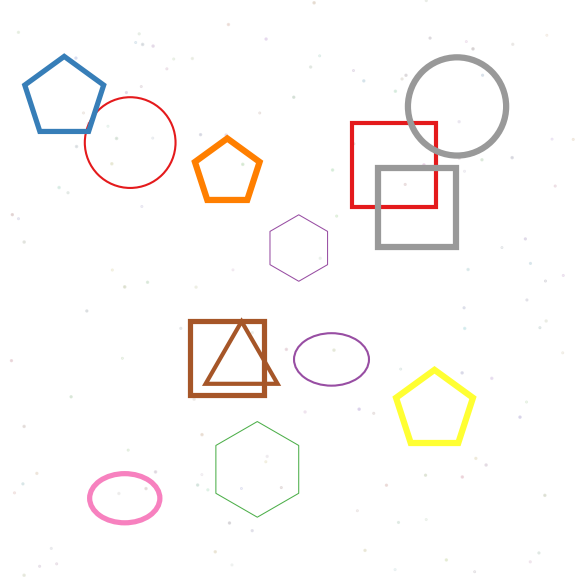[{"shape": "circle", "thickness": 1, "radius": 0.39, "center": [0.225, 0.752]}, {"shape": "square", "thickness": 2, "radius": 0.37, "center": [0.683, 0.713]}, {"shape": "pentagon", "thickness": 2.5, "radius": 0.36, "center": [0.111, 0.83]}, {"shape": "hexagon", "thickness": 0.5, "radius": 0.41, "center": [0.446, 0.186]}, {"shape": "hexagon", "thickness": 0.5, "radius": 0.29, "center": [0.517, 0.57]}, {"shape": "oval", "thickness": 1, "radius": 0.32, "center": [0.574, 0.377]}, {"shape": "pentagon", "thickness": 3, "radius": 0.29, "center": [0.394, 0.701]}, {"shape": "pentagon", "thickness": 3, "radius": 0.35, "center": [0.752, 0.289]}, {"shape": "square", "thickness": 2.5, "radius": 0.32, "center": [0.393, 0.379]}, {"shape": "triangle", "thickness": 2, "radius": 0.36, "center": [0.418, 0.371]}, {"shape": "oval", "thickness": 2.5, "radius": 0.3, "center": [0.216, 0.136]}, {"shape": "circle", "thickness": 3, "radius": 0.43, "center": [0.791, 0.815]}, {"shape": "square", "thickness": 3, "radius": 0.34, "center": [0.722, 0.639]}]